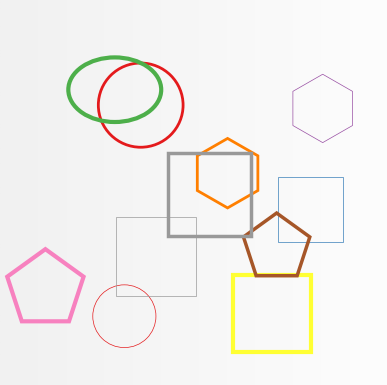[{"shape": "circle", "thickness": 2, "radius": 0.55, "center": [0.363, 0.727]}, {"shape": "circle", "thickness": 0.5, "radius": 0.41, "center": [0.321, 0.179]}, {"shape": "square", "thickness": 0.5, "radius": 0.42, "center": [0.802, 0.455]}, {"shape": "oval", "thickness": 3, "radius": 0.6, "center": [0.296, 0.767]}, {"shape": "hexagon", "thickness": 0.5, "radius": 0.44, "center": [0.833, 0.718]}, {"shape": "hexagon", "thickness": 2, "radius": 0.45, "center": [0.587, 0.55]}, {"shape": "square", "thickness": 3, "radius": 0.5, "center": [0.702, 0.185]}, {"shape": "pentagon", "thickness": 2.5, "radius": 0.45, "center": [0.714, 0.357]}, {"shape": "pentagon", "thickness": 3, "radius": 0.52, "center": [0.117, 0.249]}, {"shape": "square", "thickness": 0.5, "radius": 0.51, "center": [0.403, 0.335]}, {"shape": "square", "thickness": 2.5, "radius": 0.54, "center": [0.541, 0.495]}]